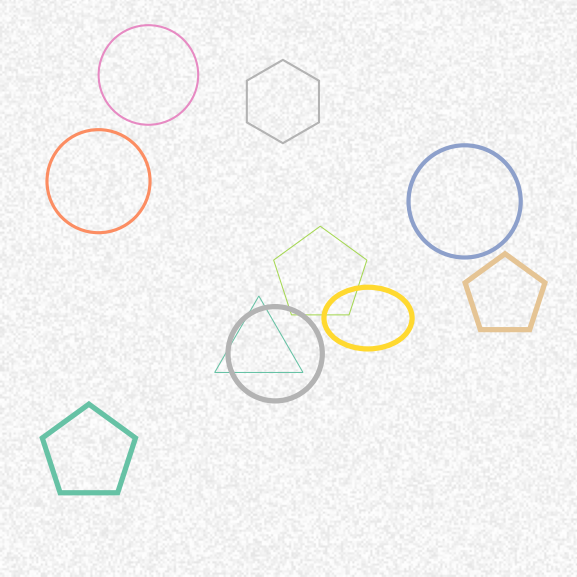[{"shape": "pentagon", "thickness": 2.5, "radius": 0.42, "center": [0.154, 0.214]}, {"shape": "triangle", "thickness": 0.5, "radius": 0.44, "center": [0.448, 0.398]}, {"shape": "circle", "thickness": 1.5, "radius": 0.45, "center": [0.171, 0.685]}, {"shape": "circle", "thickness": 2, "radius": 0.49, "center": [0.805, 0.65]}, {"shape": "circle", "thickness": 1, "radius": 0.43, "center": [0.257, 0.869]}, {"shape": "pentagon", "thickness": 0.5, "radius": 0.42, "center": [0.555, 0.523]}, {"shape": "oval", "thickness": 2.5, "radius": 0.38, "center": [0.637, 0.448]}, {"shape": "pentagon", "thickness": 2.5, "radius": 0.36, "center": [0.874, 0.487]}, {"shape": "circle", "thickness": 2.5, "radius": 0.41, "center": [0.476, 0.387]}, {"shape": "hexagon", "thickness": 1, "radius": 0.36, "center": [0.49, 0.823]}]